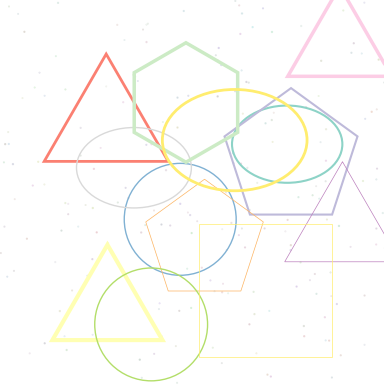[{"shape": "oval", "thickness": 1.5, "radius": 0.72, "center": [0.746, 0.626]}, {"shape": "triangle", "thickness": 3, "radius": 0.83, "center": [0.279, 0.199]}, {"shape": "pentagon", "thickness": 1.5, "radius": 0.91, "center": [0.756, 0.59]}, {"shape": "triangle", "thickness": 2, "radius": 0.93, "center": [0.276, 0.674]}, {"shape": "circle", "thickness": 1, "radius": 0.73, "center": [0.468, 0.43]}, {"shape": "pentagon", "thickness": 0.5, "radius": 0.8, "center": [0.531, 0.374]}, {"shape": "circle", "thickness": 1, "radius": 0.73, "center": [0.393, 0.157]}, {"shape": "triangle", "thickness": 2.5, "radius": 0.78, "center": [0.882, 0.88]}, {"shape": "oval", "thickness": 1, "radius": 0.75, "center": [0.348, 0.564]}, {"shape": "triangle", "thickness": 0.5, "radius": 0.87, "center": [0.89, 0.407]}, {"shape": "hexagon", "thickness": 2.5, "radius": 0.78, "center": [0.483, 0.734]}, {"shape": "oval", "thickness": 2, "radius": 0.94, "center": [0.61, 0.636]}, {"shape": "square", "thickness": 0.5, "radius": 0.86, "center": [0.689, 0.245]}]